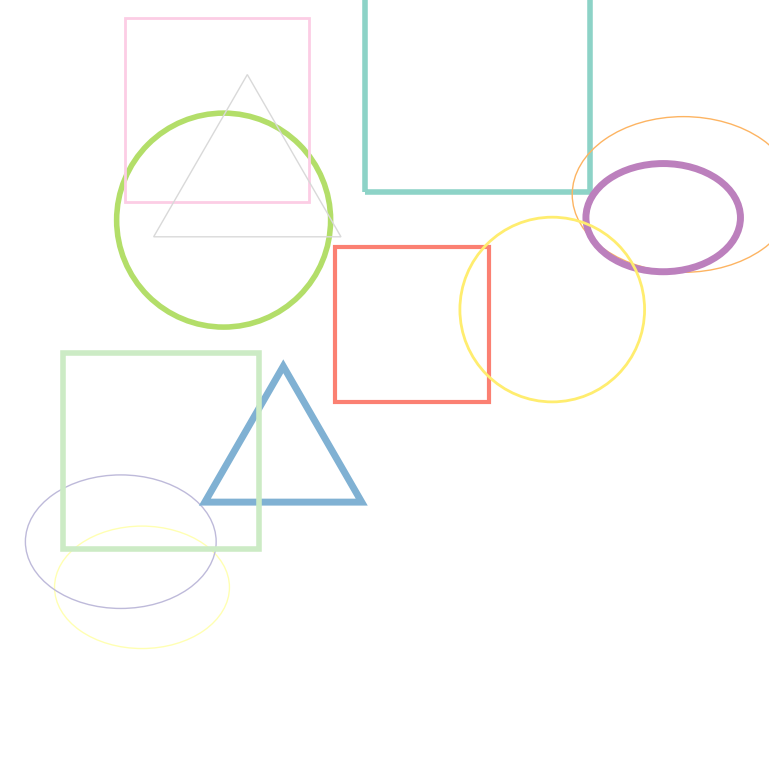[{"shape": "square", "thickness": 2, "radius": 0.73, "center": [0.62, 0.897]}, {"shape": "oval", "thickness": 0.5, "radius": 0.57, "center": [0.184, 0.237]}, {"shape": "oval", "thickness": 0.5, "radius": 0.62, "center": [0.157, 0.297]}, {"shape": "square", "thickness": 1.5, "radius": 0.5, "center": [0.535, 0.579]}, {"shape": "triangle", "thickness": 2.5, "radius": 0.59, "center": [0.368, 0.407]}, {"shape": "oval", "thickness": 0.5, "radius": 0.72, "center": [0.888, 0.747]}, {"shape": "circle", "thickness": 2, "radius": 0.69, "center": [0.29, 0.714]}, {"shape": "square", "thickness": 1, "radius": 0.6, "center": [0.282, 0.857]}, {"shape": "triangle", "thickness": 0.5, "radius": 0.7, "center": [0.321, 0.763]}, {"shape": "oval", "thickness": 2.5, "radius": 0.5, "center": [0.861, 0.717]}, {"shape": "square", "thickness": 2, "radius": 0.64, "center": [0.209, 0.414]}, {"shape": "circle", "thickness": 1, "radius": 0.6, "center": [0.717, 0.598]}]